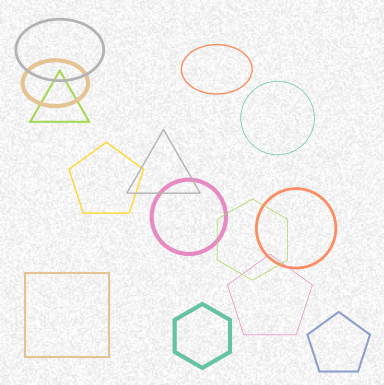[{"shape": "circle", "thickness": 0.5, "radius": 0.48, "center": [0.721, 0.693]}, {"shape": "hexagon", "thickness": 3, "radius": 0.42, "center": [0.526, 0.127]}, {"shape": "circle", "thickness": 2, "radius": 0.52, "center": [0.769, 0.407]}, {"shape": "oval", "thickness": 1, "radius": 0.46, "center": [0.563, 0.82]}, {"shape": "pentagon", "thickness": 1.5, "radius": 0.43, "center": [0.88, 0.104]}, {"shape": "circle", "thickness": 3, "radius": 0.48, "center": [0.49, 0.437]}, {"shape": "pentagon", "thickness": 0.5, "radius": 0.58, "center": [0.701, 0.224]}, {"shape": "hexagon", "thickness": 0.5, "radius": 0.53, "center": [0.656, 0.378]}, {"shape": "triangle", "thickness": 1.5, "radius": 0.44, "center": [0.155, 0.728]}, {"shape": "pentagon", "thickness": 1, "radius": 0.51, "center": [0.276, 0.529]}, {"shape": "oval", "thickness": 3, "radius": 0.43, "center": [0.144, 0.784]}, {"shape": "square", "thickness": 1.5, "radius": 0.55, "center": [0.175, 0.181]}, {"shape": "triangle", "thickness": 1, "radius": 0.55, "center": [0.425, 0.553]}, {"shape": "oval", "thickness": 2, "radius": 0.57, "center": [0.155, 0.87]}]